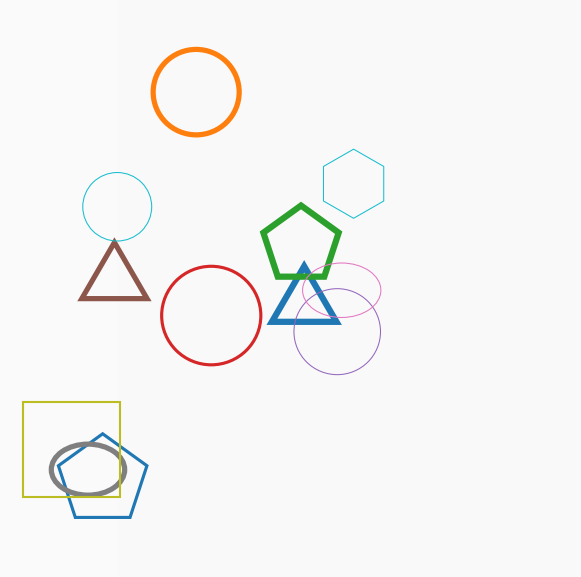[{"shape": "triangle", "thickness": 3, "radius": 0.32, "center": [0.523, 0.474]}, {"shape": "pentagon", "thickness": 1.5, "radius": 0.4, "center": [0.177, 0.168]}, {"shape": "circle", "thickness": 2.5, "radius": 0.37, "center": [0.337, 0.84]}, {"shape": "pentagon", "thickness": 3, "radius": 0.34, "center": [0.518, 0.575]}, {"shape": "circle", "thickness": 1.5, "radius": 0.43, "center": [0.363, 0.453]}, {"shape": "circle", "thickness": 0.5, "radius": 0.37, "center": [0.58, 0.425]}, {"shape": "triangle", "thickness": 2.5, "radius": 0.32, "center": [0.197, 0.514]}, {"shape": "oval", "thickness": 0.5, "radius": 0.34, "center": [0.588, 0.497]}, {"shape": "oval", "thickness": 2.5, "radius": 0.32, "center": [0.151, 0.186]}, {"shape": "square", "thickness": 1, "radius": 0.41, "center": [0.123, 0.221]}, {"shape": "hexagon", "thickness": 0.5, "radius": 0.3, "center": [0.608, 0.681]}, {"shape": "circle", "thickness": 0.5, "radius": 0.3, "center": [0.202, 0.641]}]